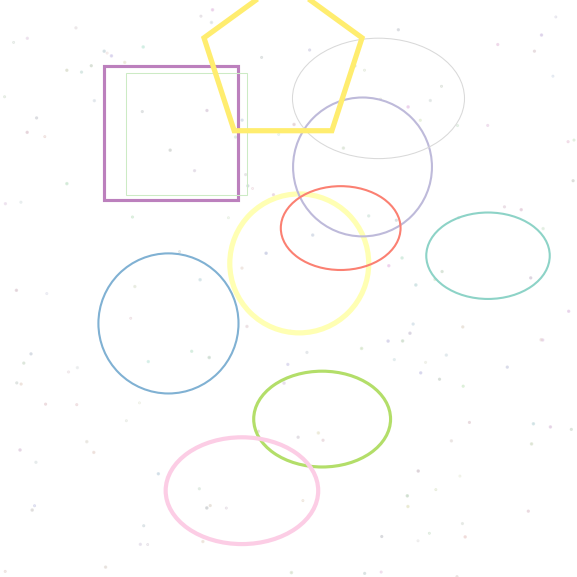[{"shape": "oval", "thickness": 1, "radius": 0.53, "center": [0.845, 0.556]}, {"shape": "circle", "thickness": 2.5, "radius": 0.6, "center": [0.518, 0.543]}, {"shape": "circle", "thickness": 1, "radius": 0.6, "center": [0.628, 0.71]}, {"shape": "oval", "thickness": 1, "radius": 0.52, "center": [0.59, 0.604]}, {"shape": "circle", "thickness": 1, "radius": 0.61, "center": [0.292, 0.439]}, {"shape": "oval", "thickness": 1.5, "radius": 0.59, "center": [0.558, 0.273]}, {"shape": "oval", "thickness": 2, "radius": 0.66, "center": [0.419, 0.149]}, {"shape": "oval", "thickness": 0.5, "radius": 0.74, "center": [0.655, 0.829]}, {"shape": "square", "thickness": 1.5, "radius": 0.58, "center": [0.296, 0.769]}, {"shape": "square", "thickness": 0.5, "radius": 0.53, "center": [0.323, 0.767]}, {"shape": "pentagon", "thickness": 2.5, "radius": 0.72, "center": [0.49, 0.889]}]